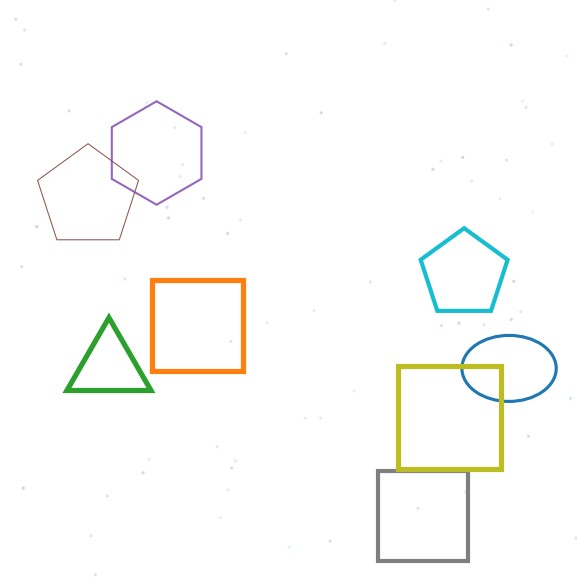[{"shape": "oval", "thickness": 1.5, "radius": 0.41, "center": [0.882, 0.361]}, {"shape": "square", "thickness": 2.5, "radius": 0.4, "center": [0.342, 0.435]}, {"shape": "triangle", "thickness": 2.5, "radius": 0.42, "center": [0.189, 0.365]}, {"shape": "hexagon", "thickness": 1, "radius": 0.45, "center": [0.271, 0.734]}, {"shape": "pentagon", "thickness": 0.5, "radius": 0.46, "center": [0.153, 0.658]}, {"shape": "square", "thickness": 2, "radius": 0.39, "center": [0.733, 0.106]}, {"shape": "square", "thickness": 2.5, "radius": 0.45, "center": [0.779, 0.276]}, {"shape": "pentagon", "thickness": 2, "radius": 0.4, "center": [0.804, 0.525]}]